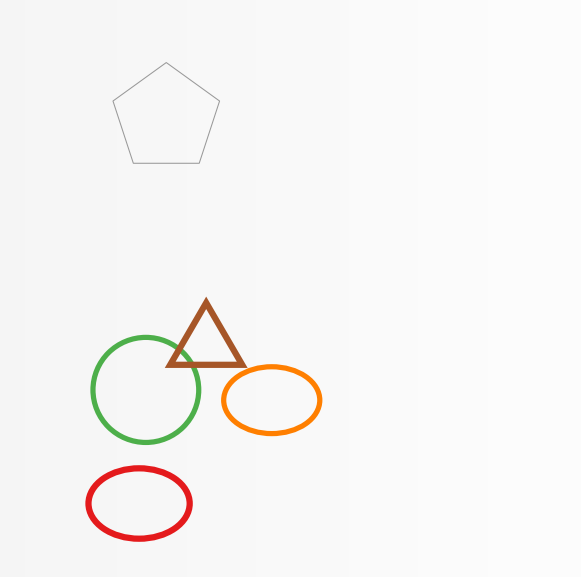[{"shape": "oval", "thickness": 3, "radius": 0.44, "center": [0.239, 0.127]}, {"shape": "circle", "thickness": 2.5, "radius": 0.45, "center": [0.251, 0.324]}, {"shape": "oval", "thickness": 2.5, "radius": 0.41, "center": [0.468, 0.306]}, {"shape": "triangle", "thickness": 3, "radius": 0.36, "center": [0.355, 0.403]}, {"shape": "pentagon", "thickness": 0.5, "radius": 0.48, "center": [0.286, 0.794]}]